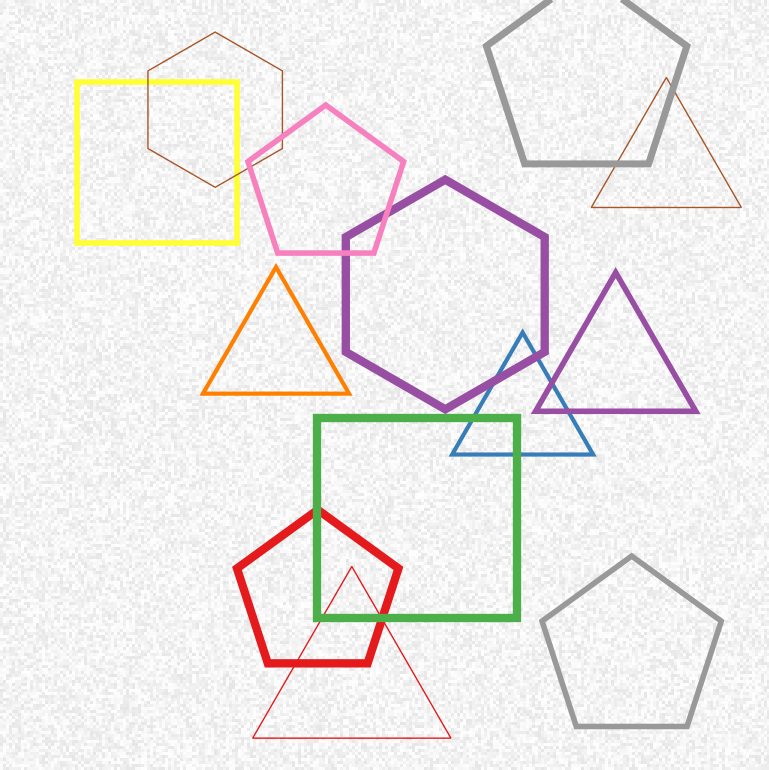[{"shape": "triangle", "thickness": 0.5, "radius": 0.74, "center": [0.457, 0.116]}, {"shape": "pentagon", "thickness": 3, "radius": 0.55, "center": [0.413, 0.228]}, {"shape": "triangle", "thickness": 1.5, "radius": 0.53, "center": [0.679, 0.463]}, {"shape": "square", "thickness": 3, "radius": 0.65, "center": [0.541, 0.328]}, {"shape": "hexagon", "thickness": 3, "radius": 0.75, "center": [0.578, 0.618]}, {"shape": "triangle", "thickness": 2, "radius": 0.6, "center": [0.8, 0.526]}, {"shape": "triangle", "thickness": 1.5, "radius": 0.55, "center": [0.358, 0.544]}, {"shape": "square", "thickness": 2, "radius": 0.52, "center": [0.204, 0.789]}, {"shape": "hexagon", "thickness": 0.5, "radius": 0.5, "center": [0.279, 0.858]}, {"shape": "triangle", "thickness": 0.5, "radius": 0.56, "center": [0.865, 0.787]}, {"shape": "pentagon", "thickness": 2, "radius": 0.53, "center": [0.423, 0.757]}, {"shape": "pentagon", "thickness": 2, "radius": 0.61, "center": [0.82, 0.156]}, {"shape": "pentagon", "thickness": 2.5, "radius": 0.68, "center": [0.762, 0.898]}]